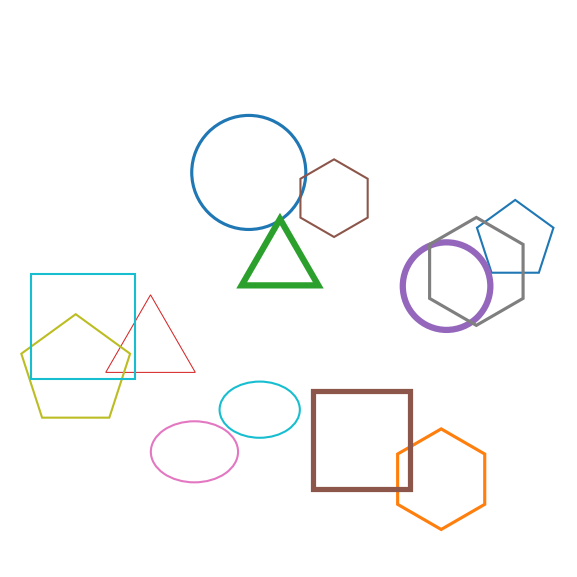[{"shape": "pentagon", "thickness": 1, "radius": 0.35, "center": [0.892, 0.583]}, {"shape": "circle", "thickness": 1.5, "radius": 0.49, "center": [0.431, 0.701]}, {"shape": "hexagon", "thickness": 1.5, "radius": 0.44, "center": [0.764, 0.169]}, {"shape": "triangle", "thickness": 3, "radius": 0.38, "center": [0.485, 0.543]}, {"shape": "triangle", "thickness": 0.5, "radius": 0.45, "center": [0.261, 0.399]}, {"shape": "circle", "thickness": 3, "radius": 0.38, "center": [0.773, 0.504]}, {"shape": "square", "thickness": 2.5, "radius": 0.42, "center": [0.625, 0.237]}, {"shape": "hexagon", "thickness": 1, "radius": 0.34, "center": [0.578, 0.656]}, {"shape": "oval", "thickness": 1, "radius": 0.38, "center": [0.337, 0.217]}, {"shape": "hexagon", "thickness": 1.5, "radius": 0.47, "center": [0.825, 0.529]}, {"shape": "pentagon", "thickness": 1, "radius": 0.5, "center": [0.131, 0.356]}, {"shape": "oval", "thickness": 1, "radius": 0.35, "center": [0.45, 0.29]}, {"shape": "square", "thickness": 1, "radius": 0.45, "center": [0.143, 0.434]}]